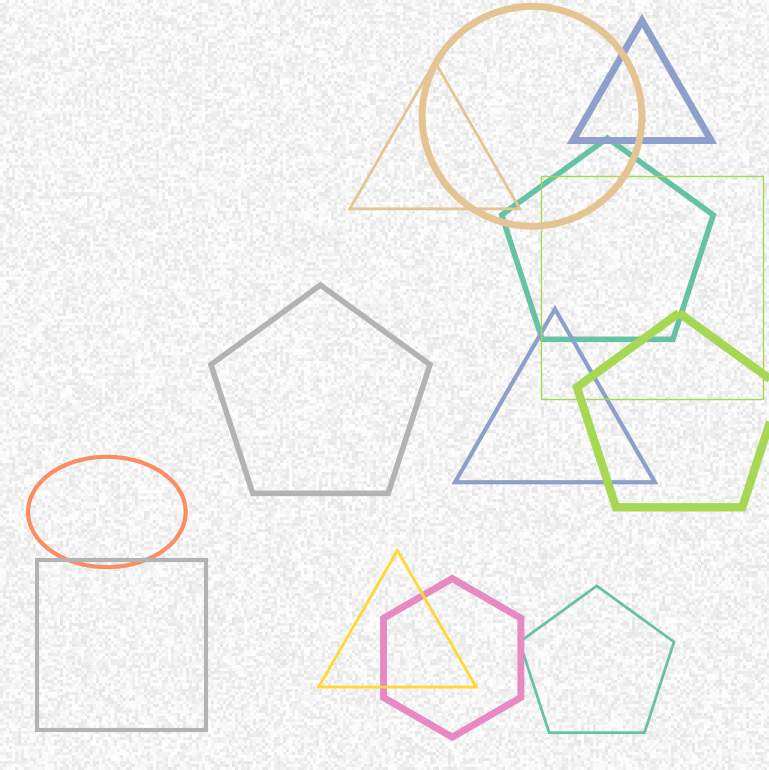[{"shape": "pentagon", "thickness": 2, "radius": 0.72, "center": [0.789, 0.676]}, {"shape": "pentagon", "thickness": 1, "radius": 0.53, "center": [0.775, 0.134]}, {"shape": "oval", "thickness": 1.5, "radius": 0.51, "center": [0.139, 0.335]}, {"shape": "triangle", "thickness": 1.5, "radius": 0.75, "center": [0.721, 0.449]}, {"shape": "triangle", "thickness": 2.5, "radius": 0.52, "center": [0.834, 0.869]}, {"shape": "hexagon", "thickness": 2.5, "radius": 0.51, "center": [0.587, 0.146]}, {"shape": "pentagon", "thickness": 3, "radius": 0.7, "center": [0.882, 0.454]}, {"shape": "square", "thickness": 0.5, "radius": 0.72, "center": [0.847, 0.627]}, {"shape": "triangle", "thickness": 1, "radius": 0.59, "center": [0.516, 0.167]}, {"shape": "triangle", "thickness": 1, "radius": 0.64, "center": [0.565, 0.793]}, {"shape": "circle", "thickness": 2.5, "radius": 0.71, "center": [0.691, 0.849]}, {"shape": "square", "thickness": 1.5, "radius": 0.55, "center": [0.158, 0.162]}, {"shape": "pentagon", "thickness": 2, "radius": 0.75, "center": [0.416, 0.48]}]